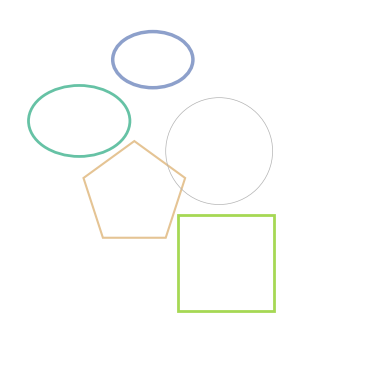[{"shape": "oval", "thickness": 2, "radius": 0.66, "center": [0.206, 0.686]}, {"shape": "oval", "thickness": 2.5, "radius": 0.52, "center": [0.397, 0.845]}, {"shape": "square", "thickness": 2, "radius": 0.62, "center": [0.587, 0.317]}, {"shape": "pentagon", "thickness": 1.5, "radius": 0.69, "center": [0.349, 0.495]}, {"shape": "circle", "thickness": 0.5, "radius": 0.69, "center": [0.569, 0.608]}]